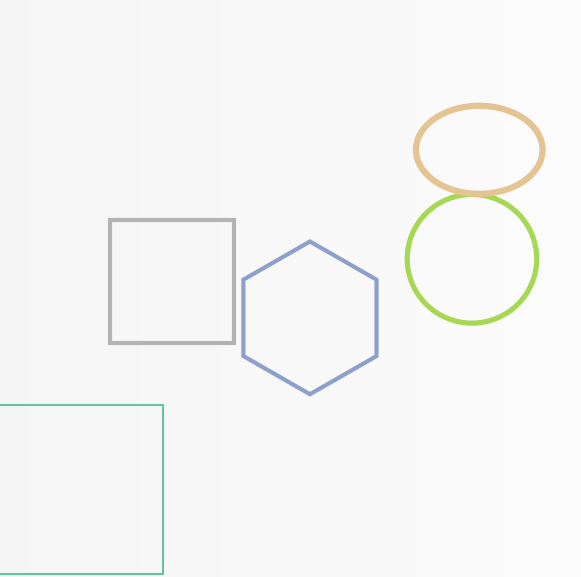[{"shape": "square", "thickness": 1, "radius": 0.73, "center": [0.133, 0.152]}, {"shape": "hexagon", "thickness": 2, "radius": 0.66, "center": [0.533, 0.449]}, {"shape": "circle", "thickness": 2.5, "radius": 0.56, "center": [0.812, 0.551]}, {"shape": "oval", "thickness": 3, "radius": 0.54, "center": [0.825, 0.74]}, {"shape": "square", "thickness": 2, "radius": 0.53, "center": [0.296, 0.511]}]